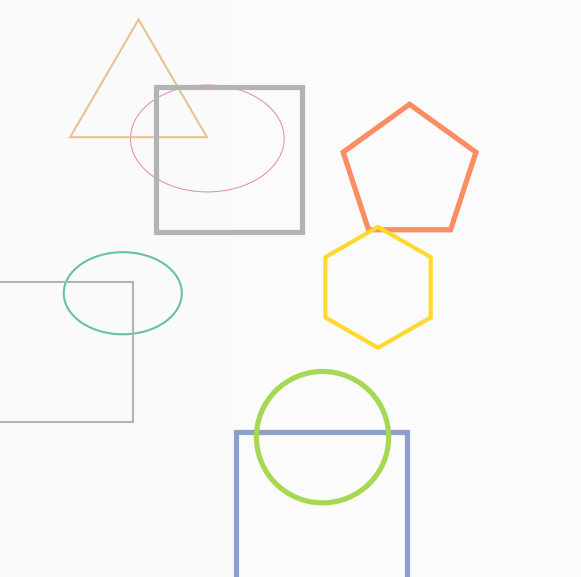[{"shape": "oval", "thickness": 1, "radius": 0.51, "center": [0.211, 0.491]}, {"shape": "pentagon", "thickness": 2.5, "radius": 0.6, "center": [0.705, 0.698]}, {"shape": "square", "thickness": 2.5, "radius": 0.74, "center": [0.553, 0.104]}, {"shape": "oval", "thickness": 0.5, "radius": 0.66, "center": [0.357, 0.759]}, {"shape": "circle", "thickness": 2.5, "radius": 0.57, "center": [0.555, 0.242]}, {"shape": "hexagon", "thickness": 2, "radius": 0.52, "center": [0.65, 0.502]}, {"shape": "triangle", "thickness": 1, "radius": 0.68, "center": [0.238, 0.829]}, {"shape": "square", "thickness": 1, "radius": 0.61, "center": [0.107, 0.389]}, {"shape": "square", "thickness": 2.5, "radius": 0.63, "center": [0.394, 0.723]}]